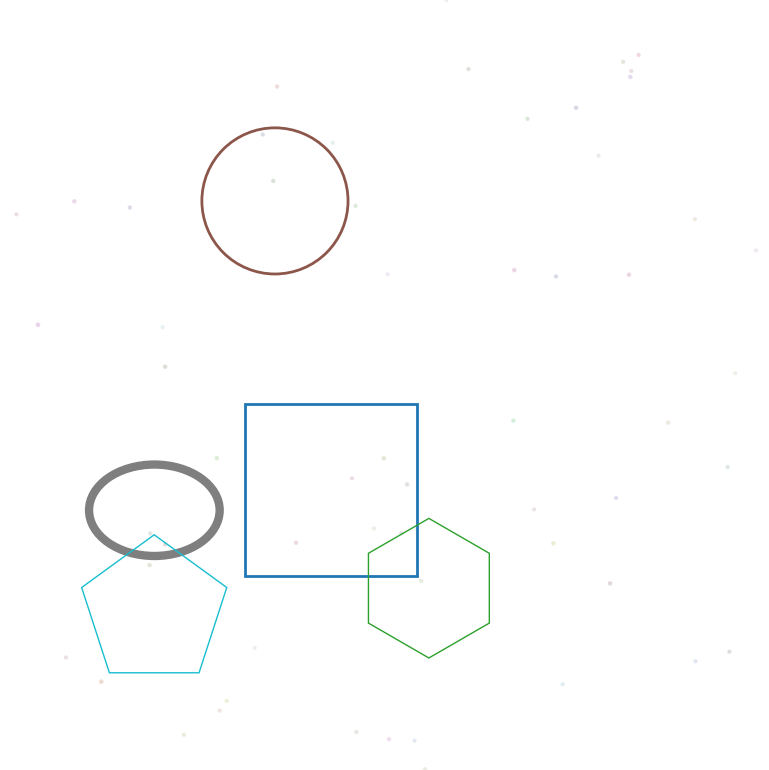[{"shape": "square", "thickness": 1, "radius": 0.56, "center": [0.43, 0.364]}, {"shape": "hexagon", "thickness": 0.5, "radius": 0.45, "center": [0.557, 0.236]}, {"shape": "circle", "thickness": 1, "radius": 0.47, "center": [0.357, 0.739]}, {"shape": "oval", "thickness": 3, "radius": 0.42, "center": [0.2, 0.337]}, {"shape": "pentagon", "thickness": 0.5, "radius": 0.5, "center": [0.2, 0.206]}]